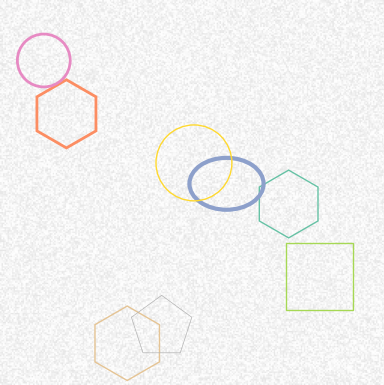[{"shape": "hexagon", "thickness": 1, "radius": 0.44, "center": [0.75, 0.47]}, {"shape": "hexagon", "thickness": 2, "radius": 0.44, "center": [0.173, 0.704]}, {"shape": "oval", "thickness": 3, "radius": 0.48, "center": [0.588, 0.523]}, {"shape": "circle", "thickness": 2, "radius": 0.34, "center": [0.114, 0.843]}, {"shape": "square", "thickness": 1, "radius": 0.44, "center": [0.83, 0.281]}, {"shape": "circle", "thickness": 1, "radius": 0.49, "center": [0.504, 0.577]}, {"shape": "hexagon", "thickness": 1, "radius": 0.48, "center": [0.33, 0.108]}, {"shape": "pentagon", "thickness": 0.5, "radius": 0.41, "center": [0.42, 0.15]}]